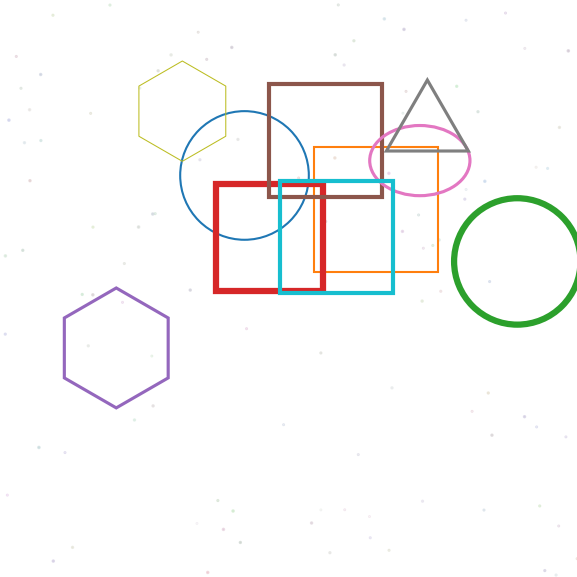[{"shape": "circle", "thickness": 1, "radius": 0.56, "center": [0.423, 0.695]}, {"shape": "square", "thickness": 1, "radius": 0.54, "center": [0.651, 0.636]}, {"shape": "circle", "thickness": 3, "radius": 0.55, "center": [0.896, 0.546]}, {"shape": "square", "thickness": 3, "radius": 0.46, "center": [0.467, 0.588]}, {"shape": "hexagon", "thickness": 1.5, "radius": 0.52, "center": [0.201, 0.397]}, {"shape": "square", "thickness": 2, "radius": 0.49, "center": [0.564, 0.756]}, {"shape": "oval", "thickness": 1.5, "radius": 0.43, "center": [0.727, 0.721]}, {"shape": "triangle", "thickness": 1.5, "radius": 0.41, "center": [0.74, 0.779]}, {"shape": "hexagon", "thickness": 0.5, "radius": 0.43, "center": [0.316, 0.807]}, {"shape": "square", "thickness": 2, "radius": 0.49, "center": [0.582, 0.588]}]